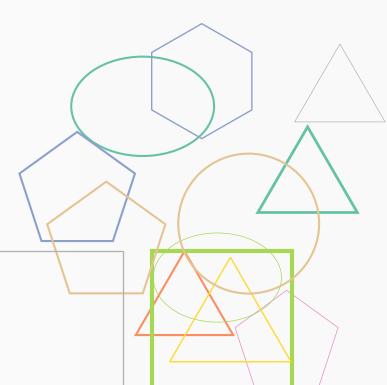[{"shape": "oval", "thickness": 1.5, "radius": 0.92, "center": [0.368, 0.724]}, {"shape": "triangle", "thickness": 2, "radius": 0.74, "center": [0.794, 0.522]}, {"shape": "triangle", "thickness": 1.5, "radius": 0.73, "center": [0.476, 0.202]}, {"shape": "pentagon", "thickness": 1.5, "radius": 0.78, "center": [0.199, 0.501]}, {"shape": "hexagon", "thickness": 1, "radius": 0.75, "center": [0.521, 0.789]}, {"shape": "pentagon", "thickness": 0.5, "radius": 0.7, "center": [0.74, 0.106]}, {"shape": "oval", "thickness": 0.5, "radius": 0.83, "center": [0.561, 0.279]}, {"shape": "square", "thickness": 3, "radius": 0.9, "center": [0.572, 0.168]}, {"shape": "triangle", "thickness": 1, "radius": 0.9, "center": [0.594, 0.151]}, {"shape": "pentagon", "thickness": 1.5, "radius": 0.8, "center": [0.274, 0.368]}, {"shape": "circle", "thickness": 1.5, "radius": 0.91, "center": [0.642, 0.419]}, {"shape": "triangle", "thickness": 0.5, "radius": 0.67, "center": [0.877, 0.751]}, {"shape": "square", "thickness": 1, "radius": 0.92, "center": [0.132, 0.164]}]